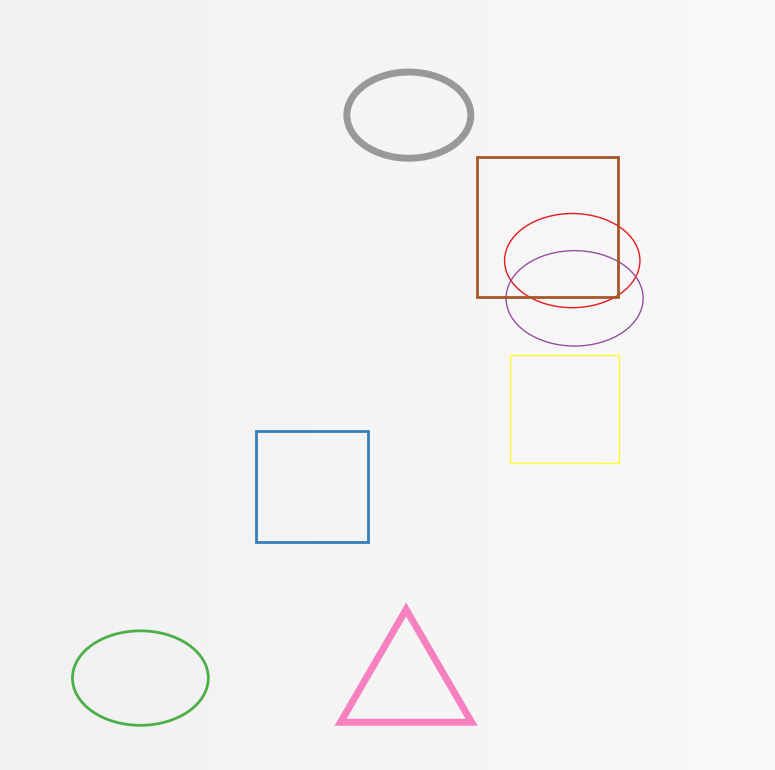[{"shape": "oval", "thickness": 0.5, "radius": 0.44, "center": [0.738, 0.662]}, {"shape": "square", "thickness": 1, "radius": 0.36, "center": [0.402, 0.369]}, {"shape": "oval", "thickness": 1, "radius": 0.44, "center": [0.181, 0.119]}, {"shape": "oval", "thickness": 0.5, "radius": 0.44, "center": [0.741, 0.613]}, {"shape": "square", "thickness": 0.5, "radius": 0.35, "center": [0.729, 0.469]}, {"shape": "square", "thickness": 1, "radius": 0.46, "center": [0.706, 0.705]}, {"shape": "triangle", "thickness": 2.5, "radius": 0.49, "center": [0.524, 0.111]}, {"shape": "oval", "thickness": 2.5, "radius": 0.4, "center": [0.528, 0.85]}]